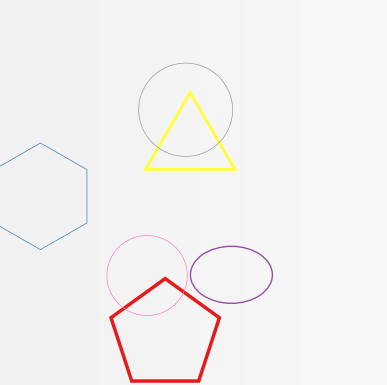[{"shape": "pentagon", "thickness": 2.5, "radius": 0.74, "center": [0.426, 0.129]}, {"shape": "hexagon", "thickness": 0.5, "radius": 0.69, "center": [0.104, 0.49]}, {"shape": "oval", "thickness": 1, "radius": 0.53, "center": [0.597, 0.286]}, {"shape": "triangle", "thickness": 2, "radius": 0.66, "center": [0.491, 0.627]}, {"shape": "circle", "thickness": 0.5, "radius": 0.52, "center": [0.38, 0.284]}, {"shape": "circle", "thickness": 0.5, "radius": 0.61, "center": [0.479, 0.715]}]